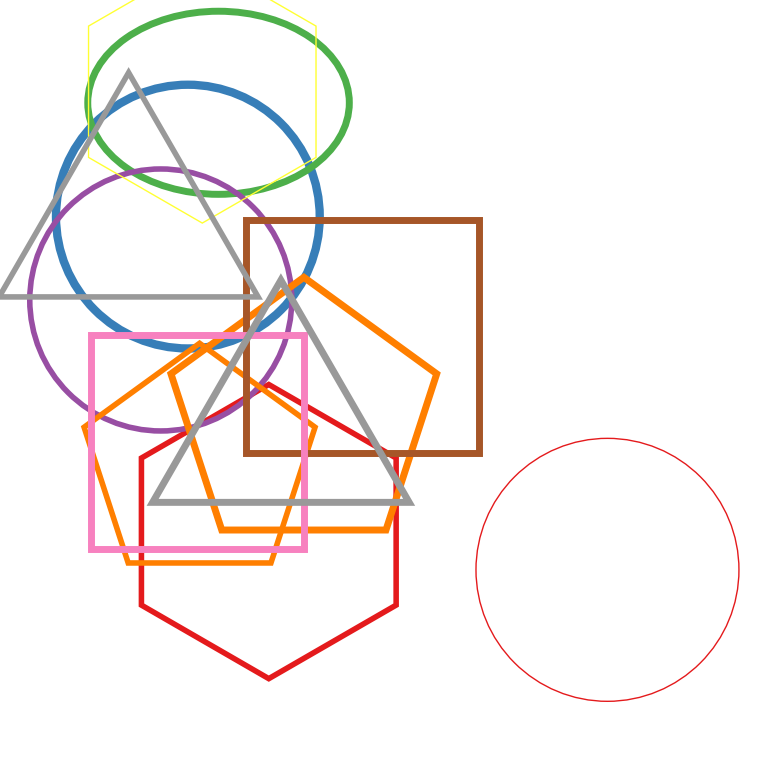[{"shape": "hexagon", "thickness": 2, "radius": 0.95, "center": [0.349, 0.31]}, {"shape": "circle", "thickness": 0.5, "radius": 0.85, "center": [0.789, 0.26]}, {"shape": "circle", "thickness": 3, "radius": 0.86, "center": [0.244, 0.719]}, {"shape": "oval", "thickness": 2.5, "radius": 0.85, "center": [0.284, 0.867]}, {"shape": "circle", "thickness": 2, "radius": 0.85, "center": [0.209, 0.61]}, {"shape": "pentagon", "thickness": 2.5, "radius": 0.91, "center": [0.395, 0.458]}, {"shape": "pentagon", "thickness": 2, "radius": 0.79, "center": [0.259, 0.396]}, {"shape": "hexagon", "thickness": 0.5, "radius": 0.85, "center": [0.263, 0.881]}, {"shape": "square", "thickness": 2.5, "radius": 0.76, "center": [0.471, 0.563]}, {"shape": "square", "thickness": 2.5, "radius": 0.69, "center": [0.256, 0.426]}, {"shape": "triangle", "thickness": 2, "radius": 0.97, "center": [0.167, 0.711]}, {"shape": "triangle", "thickness": 2.5, "radius": 0.96, "center": [0.365, 0.444]}]